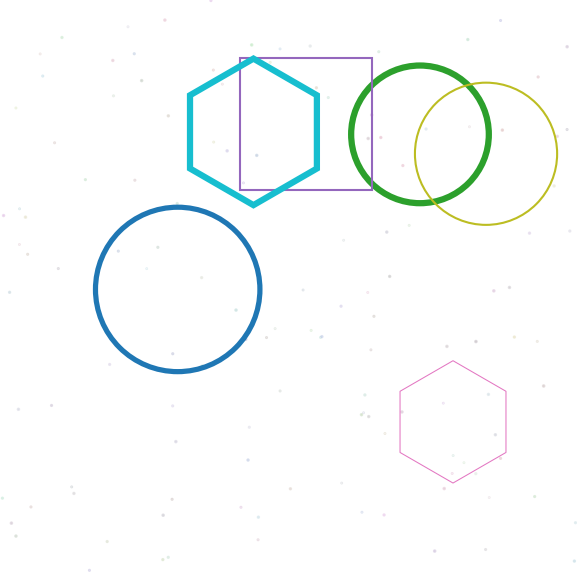[{"shape": "circle", "thickness": 2.5, "radius": 0.71, "center": [0.308, 0.498]}, {"shape": "circle", "thickness": 3, "radius": 0.6, "center": [0.727, 0.766]}, {"shape": "square", "thickness": 1, "radius": 0.57, "center": [0.529, 0.784]}, {"shape": "hexagon", "thickness": 0.5, "radius": 0.53, "center": [0.784, 0.269]}, {"shape": "circle", "thickness": 1, "radius": 0.62, "center": [0.842, 0.733]}, {"shape": "hexagon", "thickness": 3, "radius": 0.63, "center": [0.439, 0.771]}]